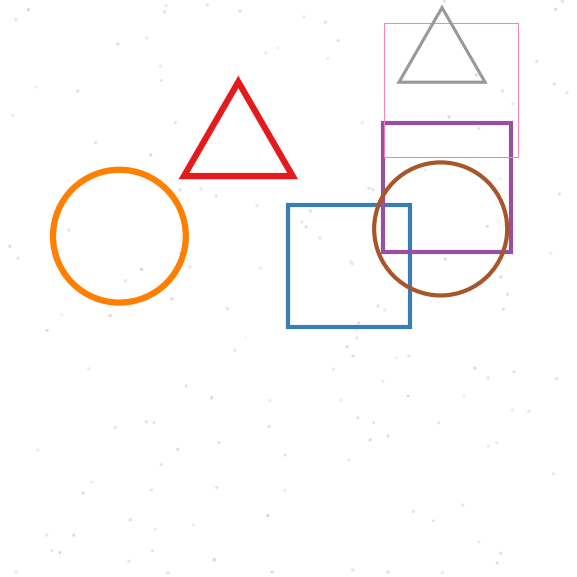[{"shape": "triangle", "thickness": 3, "radius": 0.54, "center": [0.413, 0.749]}, {"shape": "square", "thickness": 2, "radius": 0.53, "center": [0.604, 0.539]}, {"shape": "square", "thickness": 2, "radius": 0.56, "center": [0.774, 0.674]}, {"shape": "circle", "thickness": 3, "radius": 0.58, "center": [0.207, 0.59]}, {"shape": "circle", "thickness": 2, "radius": 0.58, "center": [0.763, 0.603]}, {"shape": "square", "thickness": 0.5, "radius": 0.58, "center": [0.781, 0.843]}, {"shape": "triangle", "thickness": 1.5, "radius": 0.43, "center": [0.765, 0.9]}]